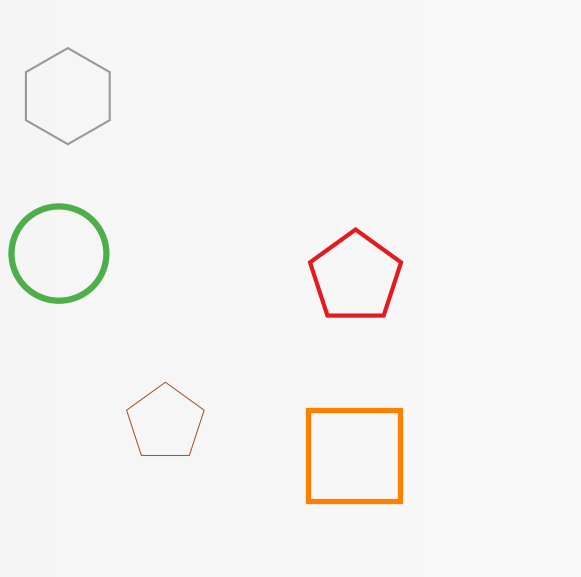[{"shape": "pentagon", "thickness": 2, "radius": 0.41, "center": [0.612, 0.519]}, {"shape": "circle", "thickness": 3, "radius": 0.41, "center": [0.101, 0.56]}, {"shape": "square", "thickness": 2.5, "radius": 0.39, "center": [0.609, 0.21]}, {"shape": "pentagon", "thickness": 0.5, "radius": 0.35, "center": [0.285, 0.267]}, {"shape": "hexagon", "thickness": 1, "radius": 0.42, "center": [0.117, 0.833]}]